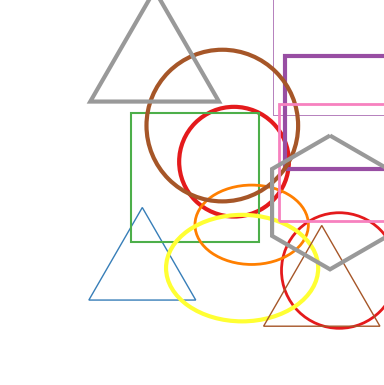[{"shape": "circle", "thickness": 3, "radius": 0.71, "center": [0.608, 0.58]}, {"shape": "circle", "thickness": 2, "radius": 0.75, "center": [0.881, 0.297]}, {"shape": "triangle", "thickness": 1, "radius": 0.8, "center": [0.37, 0.301]}, {"shape": "square", "thickness": 1.5, "radius": 0.84, "center": [0.506, 0.539]}, {"shape": "square", "thickness": 0.5, "radius": 0.87, "center": [0.884, 0.876]}, {"shape": "square", "thickness": 3, "radius": 0.73, "center": [0.888, 0.709]}, {"shape": "oval", "thickness": 2, "radius": 0.74, "center": [0.654, 0.416]}, {"shape": "oval", "thickness": 3, "radius": 0.99, "center": [0.629, 0.304]}, {"shape": "triangle", "thickness": 1, "radius": 0.87, "center": [0.836, 0.24]}, {"shape": "circle", "thickness": 3, "radius": 0.98, "center": [0.577, 0.674]}, {"shape": "square", "thickness": 2, "radius": 0.76, "center": [0.878, 0.578]}, {"shape": "hexagon", "thickness": 3, "radius": 0.87, "center": [0.857, 0.474]}, {"shape": "triangle", "thickness": 3, "radius": 0.96, "center": [0.402, 0.833]}]